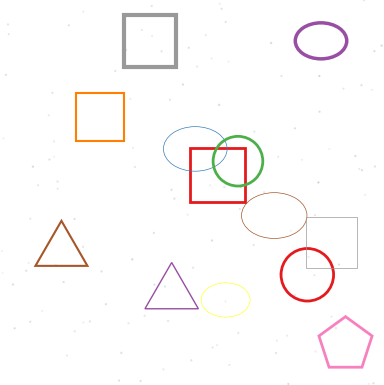[{"shape": "circle", "thickness": 2, "radius": 0.34, "center": [0.798, 0.286]}, {"shape": "square", "thickness": 2, "radius": 0.35, "center": [0.565, 0.545]}, {"shape": "oval", "thickness": 0.5, "radius": 0.41, "center": [0.507, 0.613]}, {"shape": "circle", "thickness": 2, "radius": 0.32, "center": [0.618, 0.581]}, {"shape": "oval", "thickness": 2.5, "radius": 0.33, "center": [0.834, 0.894]}, {"shape": "triangle", "thickness": 1, "radius": 0.4, "center": [0.446, 0.238]}, {"shape": "square", "thickness": 1.5, "radius": 0.32, "center": [0.26, 0.696]}, {"shape": "oval", "thickness": 0.5, "radius": 0.32, "center": [0.586, 0.221]}, {"shape": "oval", "thickness": 0.5, "radius": 0.42, "center": [0.712, 0.44]}, {"shape": "triangle", "thickness": 1.5, "radius": 0.39, "center": [0.16, 0.348]}, {"shape": "pentagon", "thickness": 2, "radius": 0.36, "center": [0.897, 0.105]}, {"shape": "square", "thickness": 3, "radius": 0.33, "center": [0.39, 0.894]}, {"shape": "square", "thickness": 0.5, "radius": 0.33, "center": [0.862, 0.369]}]